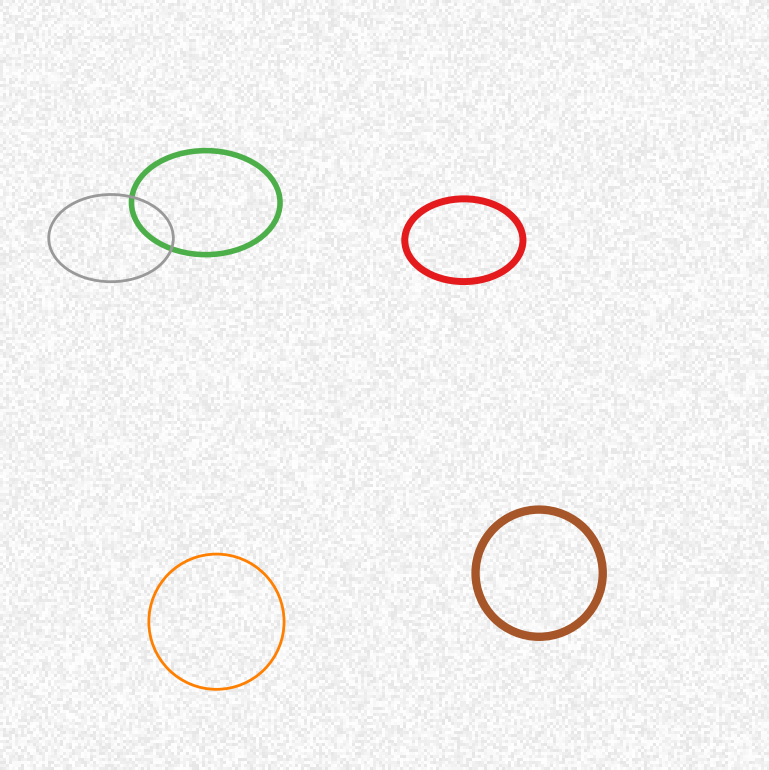[{"shape": "oval", "thickness": 2.5, "radius": 0.38, "center": [0.602, 0.688]}, {"shape": "oval", "thickness": 2, "radius": 0.48, "center": [0.267, 0.737]}, {"shape": "circle", "thickness": 1, "radius": 0.44, "center": [0.281, 0.193]}, {"shape": "circle", "thickness": 3, "radius": 0.41, "center": [0.7, 0.256]}, {"shape": "oval", "thickness": 1, "radius": 0.4, "center": [0.144, 0.691]}]